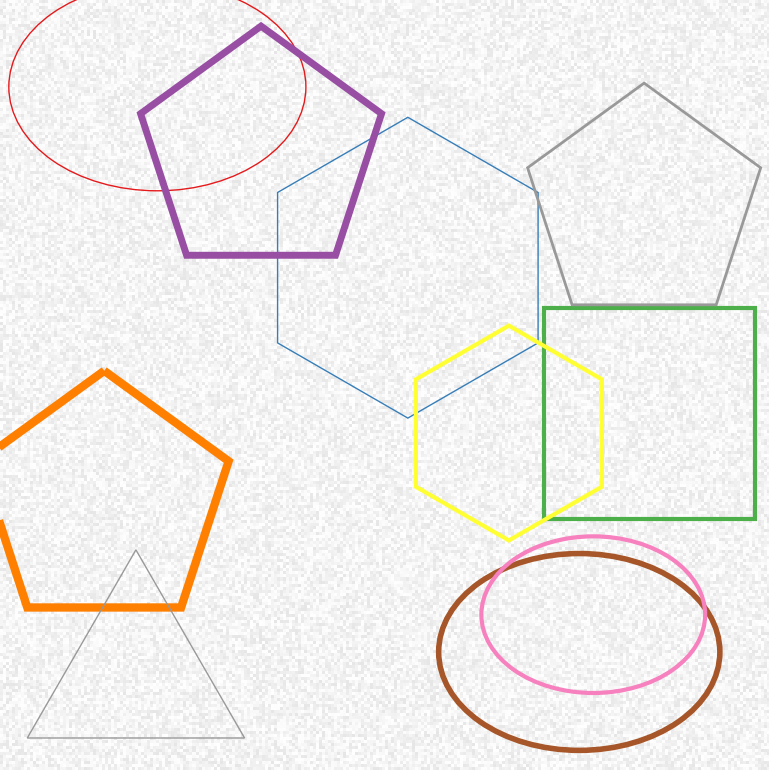[{"shape": "oval", "thickness": 0.5, "radius": 0.96, "center": [0.204, 0.887]}, {"shape": "hexagon", "thickness": 0.5, "radius": 0.98, "center": [0.53, 0.652]}, {"shape": "square", "thickness": 1.5, "radius": 0.69, "center": [0.843, 0.463]}, {"shape": "pentagon", "thickness": 2.5, "radius": 0.82, "center": [0.339, 0.802]}, {"shape": "pentagon", "thickness": 3, "radius": 0.85, "center": [0.135, 0.349]}, {"shape": "hexagon", "thickness": 1.5, "radius": 0.7, "center": [0.661, 0.438]}, {"shape": "oval", "thickness": 2, "radius": 0.91, "center": [0.752, 0.153]}, {"shape": "oval", "thickness": 1.5, "radius": 0.73, "center": [0.77, 0.202]}, {"shape": "triangle", "thickness": 0.5, "radius": 0.81, "center": [0.177, 0.123]}, {"shape": "pentagon", "thickness": 1, "radius": 0.8, "center": [0.837, 0.733]}]